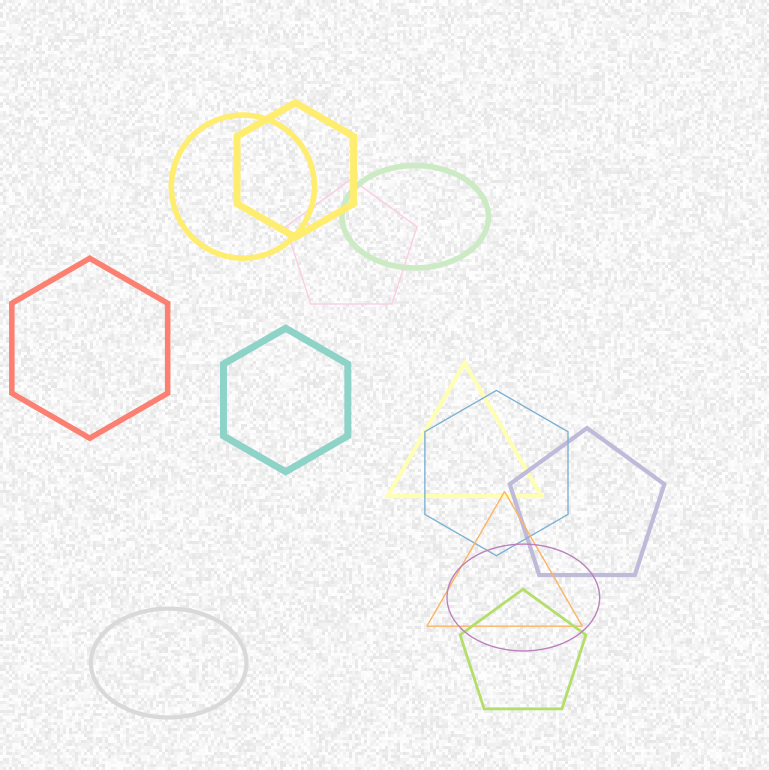[{"shape": "hexagon", "thickness": 2.5, "radius": 0.47, "center": [0.371, 0.481]}, {"shape": "triangle", "thickness": 1.5, "radius": 0.58, "center": [0.603, 0.413]}, {"shape": "pentagon", "thickness": 1.5, "radius": 0.53, "center": [0.762, 0.339]}, {"shape": "hexagon", "thickness": 2, "radius": 0.58, "center": [0.117, 0.548]}, {"shape": "hexagon", "thickness": 0.5, "radius": 0.54, "center": [0.645, 0.386]}, {"shape": "triangle", "thickness": 0.5, "radius": 0.58, "center": [0.655, 0.245]}, {"shape": "pentagon", "thickness": 1, "radius": 0.43, "center": [0.679, 0.149]}, {"shape": "pentagon", "thickness": 0.5, "radius": 0.45, "center": [0.456, 0.678]}, {"shape": "oval", "thickness": 1.5, "radius": 0.5, "center": [0.219, 0.139]}, {"shape": "oval", "thickness": 0.5, "radius": 0.5, "center": [0.68, 0.224]}, {"shape": "oval", "thickness": 2, "radius": 0.48, "center": [0.539, 0.719]}, {"shape": "circle", "thickness": 2, "radius": 0.46, "center": [0.315, 0.758]}, {"shape": "hexagon", "thickness": 2.5, "radius": 0.44, "center": [0.384, 0.779]}]